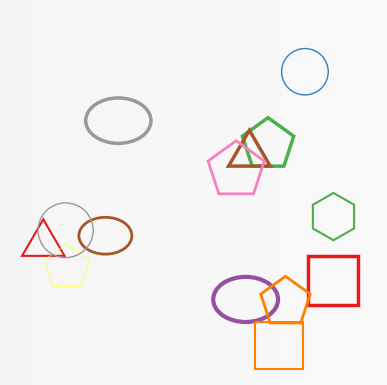[{"shape": "square", "thickness": 2.5, "radius": 0.32, "center": [0.859, 0.271]}, {"shape": "triangle", "thickness": 1.5, "radius": 0.32, "center": [0.112, 0.367]}, {"shape": "circle", "thickness": 1, "radius": 0.3, "center": [0.787, 0.814]}, {"shape": "hexagon", "thickness": 1.5, "radius": 0.31, "center": [0.861, 0.437]}, {"shape": "pentagon", "thickness": 2.5, "radius": 0.35, "center": [0.692, 0.625]}, {"shape": "oval", "thickness": 3, "radius": 0.42, "center": [0.634, 0.222]}, {"shape": "square", "thickness": 1.5, "radius": 0.31, "center": [0.719, 0.102]}, {"shape": "pentagon", "thickness": 2, "radius": 0.34, "center": [0.737, 0.215]}, {"shape": "pentagon", "thickness": 0.5, "radius": 0.3, "center": [0.172, 0.305]}, {"shape": "oval", "thickness": 2, "radius": 0.34, "center": [0.272, 0.388]}, {"shape": "triangle", "thickness": 2.5, "radius": 0.31, "center": [0.644, 0.6]}, {"shape": "pentagon", "thickness": 2, "radius": 0.38, "center": [0.61, 0.558]}, {"shape": "oval", "thickness": 2.5, "radius": 0.42, "center": [0.305, 0.687]}, {"shape": "circle", "thickness": 1, "radius": 0.36, "center": [0.169, 0.402]}]